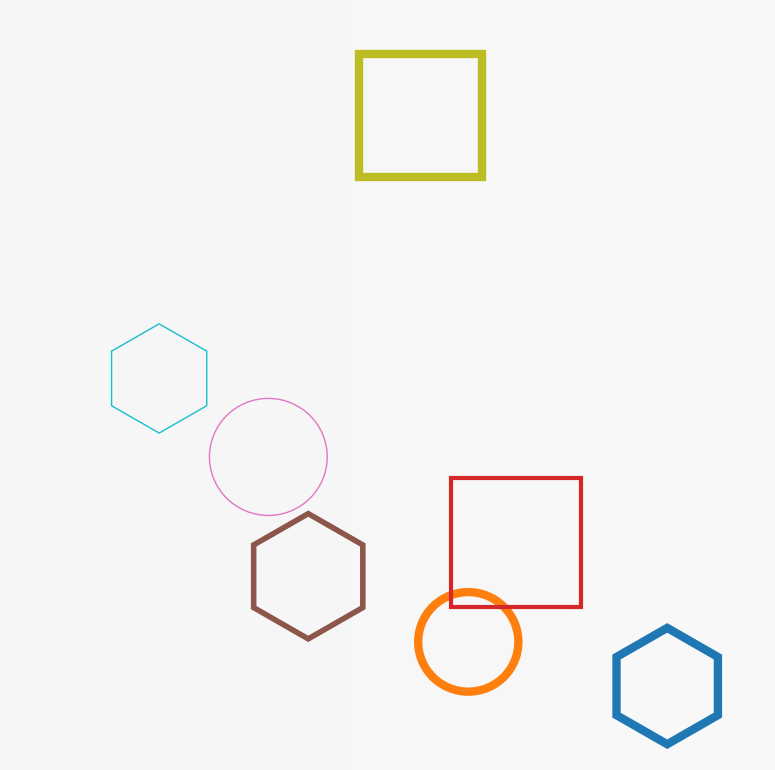[{"shape": "hexagon", "thickness": 3, "radius": 0.38, "center": [0.861, 0.109]}, {"shape": "circle", "thickness": 3, "radius": 0.32, "center": [0.604, 0.166]}, {"shape": "square", "thickness": 1.5, "radius": 0.42, "center": [0.665, 0.295]}, {"shape": "hexagon", "thickness": 2, "radius": 0.41, "center": [0.398, 0.252]}, {"shape": "circle", "thickness": 0.5, "radius": 0.38, "center": [0.346, 0.407]}, {"shape": "square", "thickness": 3, "radius": 0.4, "center": [0.542, 0.85]}, {"shape": "hexagon", "thickness": 0.5, "radius": 0.35, "center": [0.205, 0.508]}]